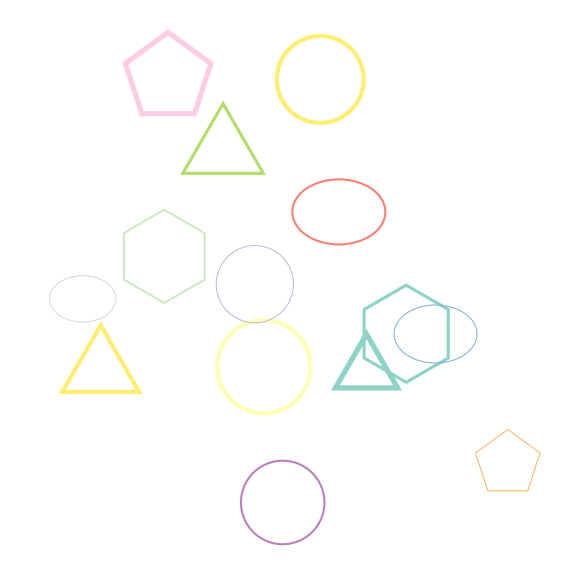[{"shape": "triangle", "thickness": 2.5, "radius": 0.31, "center": [0.635, 0.358]}, {"shape": "hexagon", "thickness": 1.5, "radius": 0.42, "center": [0.703, 0.421]}, {"shape": "circle", "thickness": 2, "radius": 0.4, "center": [0.457, 0.364]}, {"shape": "circle", "thickness": 0.5, "radius": 0.33, "center": [0.441, 0.507]}, {"shape": "oval", "thickness": 1, "radius": 0.4, "center": [0.587, 0.632]}, {"shape": "oval", "thickness": 0.5, "radius": 0.36, "center": [0.754, 0.421]}, {"shape": "pentagon", "thickness": 0.5, "radius": 0.29, "center": [0.879, 0.197]}, {"shape": "triangle", "thickness": 1.5, "radius": 0.4, "center": [0.386, 0.739]}, {"shape": "pentagon", "thickness": 2.5, "radius": 0.39, "center": [0.291, 0.865]}, {"shape": "oval", "thickness": 0.5, "radius": 0.29, "center": [0.143, 0.482]}, {"shape": "circle", "thickness": 1, "radius": 0.36, "center": [0.49, 0.129]}, {"shape": "hexagon", "thickness": 1, "radius": 0.4, "center": [0.284, 0.555]}, {"shape": "circle", "thickness": 2, "radius": 0.38, "center": [0.555, 0.862]}, {"shape": "triangle", "thickness": 2, "radius": 0.38, "center": [0.174, 0.359]}]